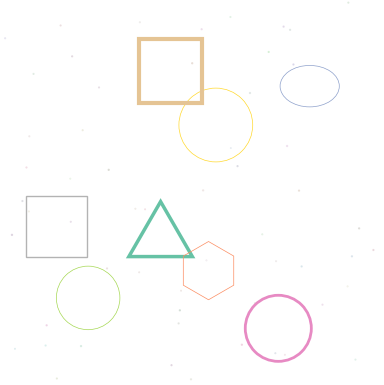[{"shape": "triangle", "thickness": 2.5, "radius": 0.48, "center": [0.417, 0.381]}, {"shape": "hexagon", "thickness": 0.5, "radius": 0.38, "center": [0.542, 0.297]}, {"shape": "oval", "thickness": 0.5, "radius": 0.38, "center": [0.804, 0.776]}, {"shape": "circle", "thickness": 2, "radius": 0.43, "center": [0.723, 0.147]}, {"shape": "circle", "thickness": 0.5, "radius": 0.41, "center": [0.229, 0.226]}, {"shape": "circle", "thickness": 0.5, "radius": 0.48, "center": [0.561, 0.675]}, {"shape": "square", "thickness": 3, "radius": 0.41, "center": [0.443, 0.816]}, {"shape": "square", "thickness": 1, "radius": 0.4, "center": [0.147, 0.413]}]